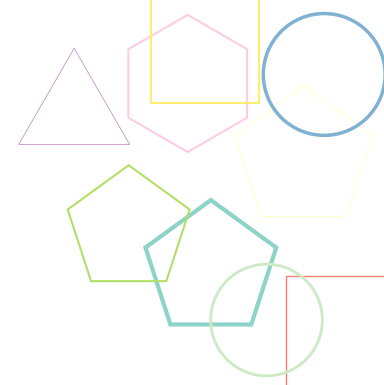[{"shape": "pentagon", "thickness": 3, "radius": 0.89, "center": [0.548, 0.302]}, {"shape": "pentagon", "thickness": 0.5, "radius": 0.94, "center": [0.788, 0.59]}, {"shape": "square", "thickness": 1, "radius": 0.73, "center": [0.888, 0.135]}, {"shape": "circle", "thickness": 2.5, "radius": 0.79, "center": [0.842, 0.807]}, {"shape": "pentagon", "thickness": 1.5, "radius": 0.83, "center": [0.334, 0.404]}, {"shape": "hexagon", "thickness": 1.5, "radius": 0.89, "center": [0.488, 0.783]}, {"shape": "triangle", "thickness": 0.5, "radius": 0.83, "center": [0.193, 0.708]}, {"shape": "circle", "thickness": 2, "radius": 0.73, "center": [0.692, 0.169]}, {"shape": "square", "thickness": 1.5, "radius": 0.7, "center": [0.532, 0.871]}]